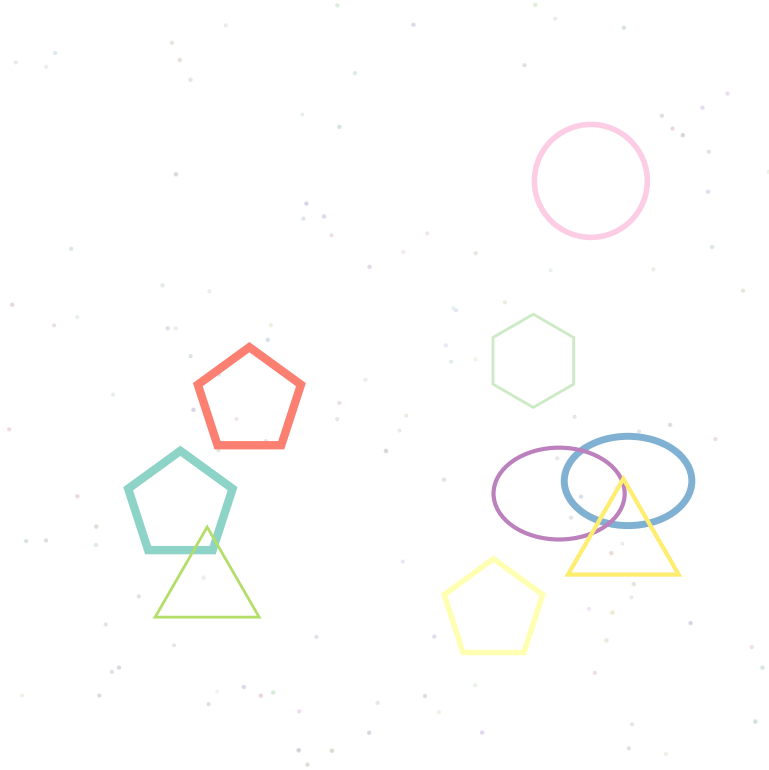[{"shape": "pentagon", "thickness": 3, "radius": 0.36, "center": [0.234, 0.343]}, {"shape": "pentagon", "thickness": 2, "radius": 0.34, "center": [0.641, 0.207]}, {"shape": "pentagon", "thickness": 3, "radius": 0.35, "center": [0.324, 0.479]}, {"shape": "oval", "thickness": 2.5, "radius": 0.41, "center": [0.816, 0.375]}, {"shape": "triangle", "thickness": 1, "radius": 0.39, "center": [0.269, 0.238]}, {"shape": "circle", "thickness": 2, "radius": 0.37, "center": [0.767, 0.765]}, {"shape": "oval", "thickness": 1.5, "radius": 0.43, "center": [0.726, 0.359]}, {"shape": "hexagon", "thickness": 1, "radius": 0.3, "center": [0.693, 0.531]}, {"shape": "triangle", "thickness": 1.5, "radius": 0.41, "center": [0.81, 0.295]}]